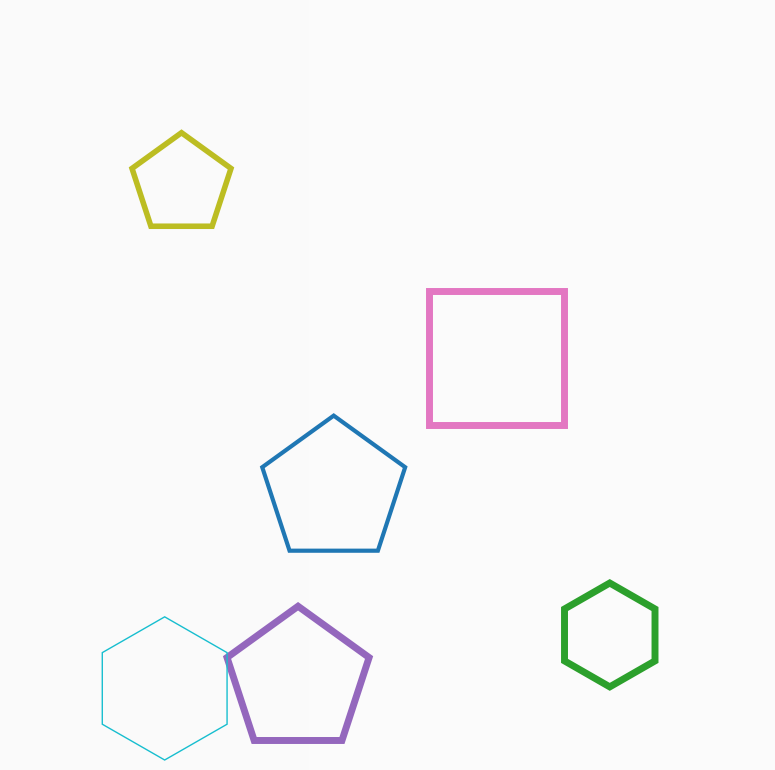[{"shape": "pentagon", "thickness": 1.5, "radius": 0.48, "center": [0.431, 0.363]}, {"shape": "hexagon", "thickness": 2.5, "radius": 0.34, "center": [0.787, 0.175]}, {"shape": "pentagon", "thickness": 2.5, "radius": 0.48, "center": [0.385, 0.116]}, {"shape": "square", "thickness": 2.5, "radius": 0.44, "center": [0.641, 0.535]}, {"shape": "pentagon", "thickness": 2, "radius": 0.34, "center": [0.234, 0.76]}, {"shape": "hexagon", "thickness": 0.5, "radius": 0.46, "center": [0.212, 0.106]}]